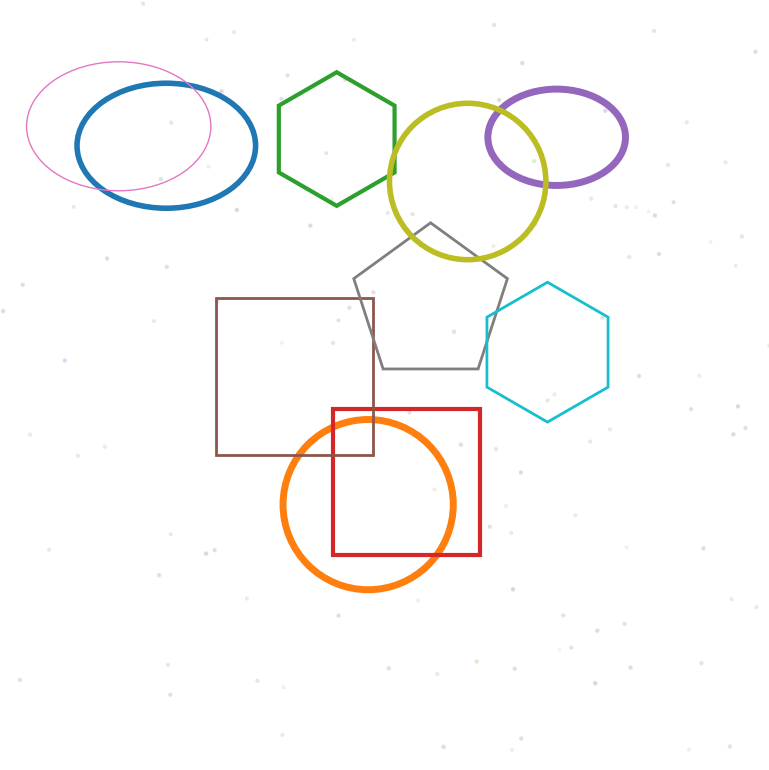[{"shape": "oval", "thickness": 2, "radius": 0.58, "center": [0.216, 0.811]}, {"shape": "circle", "thickness": 2.5, "radius": 0.55, "center": [0.478, 0.345]}, {"shape": "hexagon", "thickness": 1.5, "radius": 0.43, "center": [0.437, 0.819]}, {"shape": "square", "thickness": 1.5, "radius": 0.48, "center": [0.528, 0.374]}, {"shape": "oval", "thickness": 2.5, "radius": 0.45, "center": [0.723, 0.822]}, {"shape": "square", "thickness": 1, "radius": 0.51, "center": [0.382, 0.511]}, {"shape": "oval", "thickness": 0.5, "radius": 0.6, "center": [0.154, 0.836]}, {"shape": "pentagon", "thickness": 1, "radius": 0.52, "center": [0.559, 0.606]}, {"shape": "circle", "thickness": 2, "radius": 0.51, "center": [0.607, 0.764]}, {"shape": "hexagon", "thickness": 1, "radius": 0.45, "center": [0.711, 0.543]}]